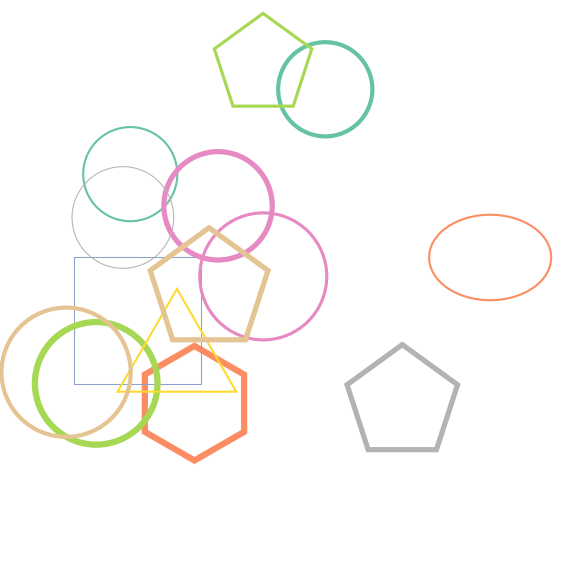[{"shape": "circle", "thickness": 1, "radius": 0.41, "center": [0.226, 0.698]}, {"shape": "circle", "thickness": 2, "radius": 0.41, "center": [0.563, 0.845]}, {"shape": "oval", "thickness": 1, "radius": 0.53, "center": [0.849, 0.553]}, {"shape": "hexagon", "thickness": 3, "radius": 0.5, "center": [0.337, 0.301]}, {"shape": "square", "thickness": 0.5, "radius": 0.55, "center": [0.238, 0.444]}, {"shape": "circle", "thickness": 1.5, "radius": 0.55, "center": [0.456, 0.521]}, {"shape": "circle", "thickness": 2.5, "radius": 0.47, "center": [0.378, 0.643]}, {"shape": "circle", "thickness": 3, "radius": 0.53, "center": [0.167, 0.335]}, {"shape": "pentagon", "thickness": 1.5, "radius": 0.44, "center": [0.456, 0.887]}, {"shape": "triangle", "thickness": 1, "radius": 0.59, "center": [0.306, 0.38]}, {"shape": "circle", "thickness": 2, "radius": 0.56, "center": [0.114, 0.355]}, {"shape": "pentagon", "thickness": 2.5, "radius": 0.54, "center": [0.362, 0.498]}, {"shape": "circle", "thickness": 0.5, "radius": 0.44, "center": [0.213, 0.623]}, {"shape": "pentagon", "thickness": 2.5, "radius": 0.5, "center": [0.697, 0.302]}]